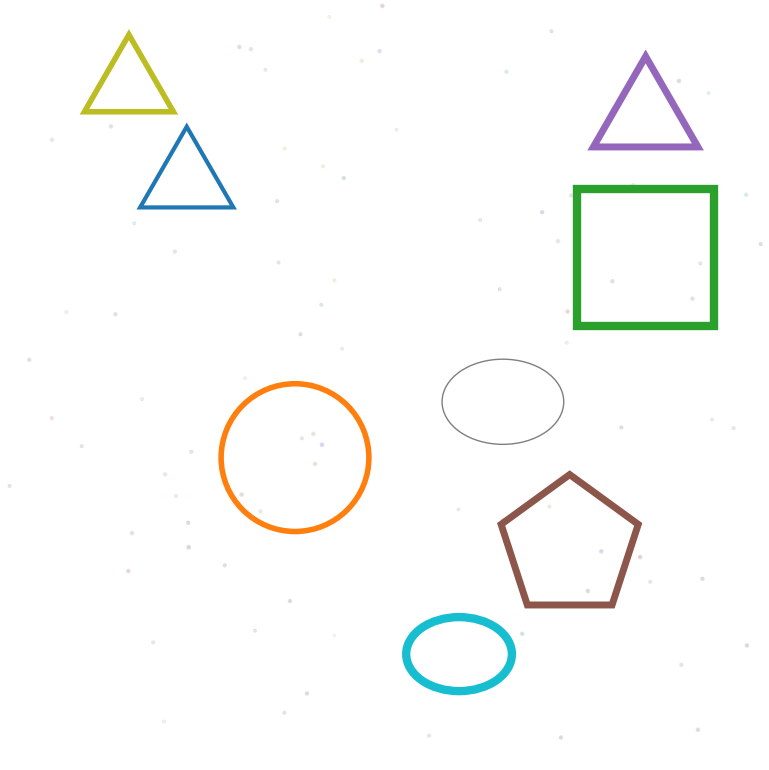[{"shape": "triangle", "thickness": 1.5, "radius": 0.35, "center": [0.243, 0.766]}, {"shape": "circle", "thickness": 2, "radius": 0.48, "center": [0.383, 0.406]}, {"shape": "square", "thickness": 3, "radius": 0.44, "center": [0.839, 0.666]}, {"shape": "triangle", "thickness": 2.5, "radius": 0.39, "center": [0.838, 0.848]}, {"shape": "pentagon", "thickness": 2.5, "radius": 0.47, "center": [0.74, 0.29]}, {"shape": "oval", "thickness": 0.5, "radius": 0.4, "center": [0.653, 0.478]}, {"shape": "triangle", "thickness": 2, "radius": 0.33, "center": [0.167, 0.888]}, {"shape": "oval", "thickness": 3, "radius": 0.34, "center": [0.596, 0.15]}]